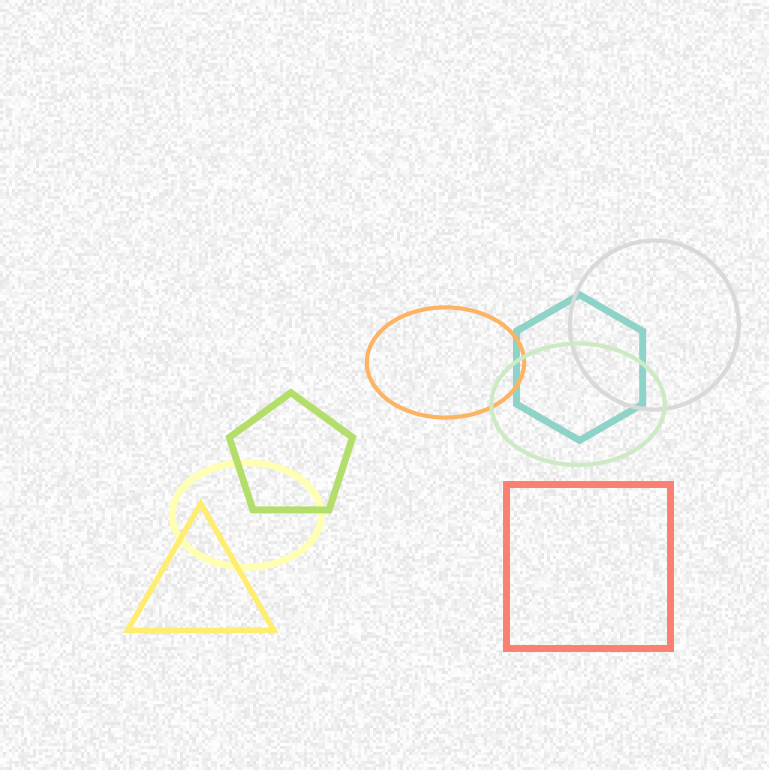[{"shape": "hexagon", "thickness": 2.5, "radius": 0.47, "center": [0.753, 0.523]}, {"shape": "oval", "thickness": 2.5, "radius": 0.48, "center": [0.321, 0.331]}, {"shape": "square", "thickness": 2.5, "radius": 0.53, "center": [0.764, 0.265]}, {"shape": "oval", "thickness": 1.5, "radius": 0.51, "center": [0.579, 0.529]}, {"shape": "pentagon", "thickness": 2.5, "radius": 0.42, "center": [0.378, 0.406]}, {"shape": "circle", "thickness": 1.5, "radius": 0.55, "center": [0.85, 0.578]}, {"shape": "oval", "thickness": 1.5, "radius": 0.56, "center": [0.751, 0.475]}, {"shape": "triangle", "thickness": 2, "radius": 0.55, "center": [0.261, 0.236]}]